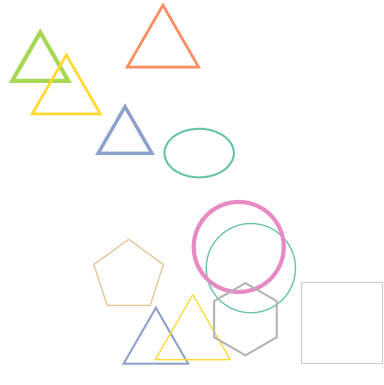[{"shape": "oval", "thickness": 1.5, "radius": 0.45, "center": [0.517, 0.602]}, {"shape": "circle", "thickness": 1, "radius": 0.58, "center": [0.651, 0.304]}, {"shape": "triangle", "thickness": 2, "radius": 0.54, "center": [0.423, 0.879]}, {"shape": "triangle", "thickness": 2.5, "radius": 0.4, "center": [0.325, 0.642]}, {"shape": "triangle", "thickness": 1.5, "radius": 0.48, "center": [0.405, 0.104]}, {"shape": "circle", "thickness": 3, "radius": 0.58, "center": [0.62, 0.359]}, {"shape": "triangle", "thickness": 3, "radius": 0.42, "center": [0.105, 0.832]}, {"shape": "triangle", "thickness": 2, "radius": 0.51, "center": [0.172, 0.755]}, {"shape": "triangle", "thickness": 1, "radius": 0.56, "center": [0.501, 0.122]}, {"shape": "pentagon", "thickness": 1, "radius": 0.47, "center": [0.334, 0.284]}, {"shape": "hexagon", "thickness": 1.5, "radius": 0.47, "center": [0.637, 0.171]}, {"shape": "square", "thickness": 0.5, "radius": 0.53, "center": [0.887, 0.162]}]